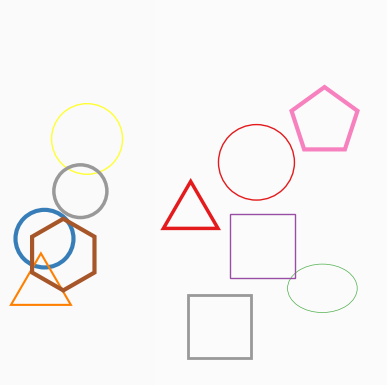[{"shape": "circle", "thickness": 1, "radius": 0.49, "center": [0.662, 0.578]}, {"shape": "triangle", "thickness": 2.5, "radius": 0.41, "center": [0.492, 0.447]}, {"shape": "circle", "thickness": 3, "radius": 0.37, "center": [0.115, 0.38]}, {"shape": "oval", "thickness": 0.5, "radius": 0.45, "center": [0.832, 0.251]}, {"shape": "square", "thickness": 1, "radius": 0.42, "center": [0.678, 0.361]}, {"shape": "triangle", "thickness": 1.5, "radius": 0.45, "center": [0.106, 0.253]}, {"shape": "circle", "thickness": 1, "radius": 0.46, "center": [0.225, 0.639]}, {"shape": "hexagon", "thickness": 3, "radius": 0.46, "center": [0.163, 0.339]}, {"shape": "pentagon", "thickness": 3, "radius": 0.45, "center": [0.837, 0.684]}, {"shape": "circle", "thickness": 2.5, "radius": 0.34, "center": [0.207, 0.503]}, {"shape": "square", "thickness": 2, "radius": 0.41, "center": [0.567, 0.151]}]